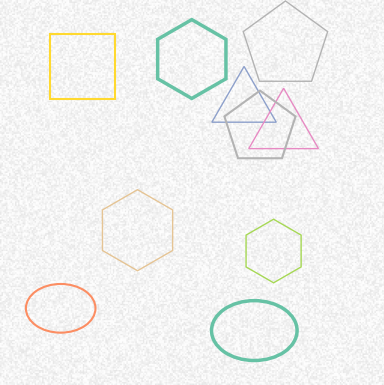[{"shape": "hexagon", "thickness": 2.5, "radius": 0.51, "center": [0.498, 0.847]}, {"shape": "oval", "thickness": 2.5, "radius": 0.56, "center": [0.661, 0.141]}, {"shape": "oval", "thickness": 1.5, "radius": 0.45, "center": [0.158, 0.199]}, {"shape": "triangle", "thickness": 1, "radius": 0.48, "center": [0.634, 0.731]}, {"shape": "triangle", "thickness": 1, "radius": 0.52, "center": [0.737, 0.666]}, {"shape": "hexagon", "thickness": 1, "radius": 0.41, "center": [0.711, 0.348]}, {"shape": "square", "thickness": 1.5, "radius": 0.42, "center": [0.214, 0.827]}, {"shape": "hexagon", "thickness": 1, "radius": 0.53, "center": [0.357, 0.402]}, {"shape": "pentagon", "thickness": 1.5, "radius": 0.49, "center": [0.675, 0.668]}, {"shape": "pentagon", "thickness": 1, "radius": 0.58, "center": [0.741, 0.882]}]